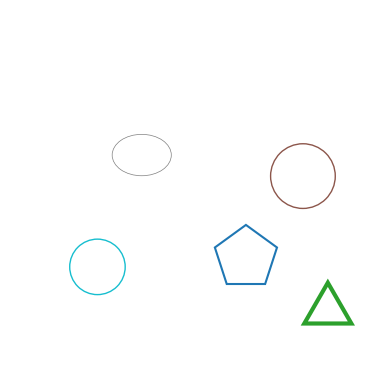[{"shape": "pentagon", "thickness": 1.5, "radius": 0.42, "center": [0.639, 0.331]}, {"shape": "triangle", "thickness": 3, "radius": 0.35, "center": [0.852, 0.195]}, {"shape": "circle", "thickness": 1, "radius": 0.42, "center": [0.787, 0.543]}, {"shape": "oval", "thickness": 0.5, "radius": 0.38, "center": [0.368, 0.597]}, {"shape": "circle", "thickness": 1, "radius": 0.36, "center": [0.253, 0.307]}]